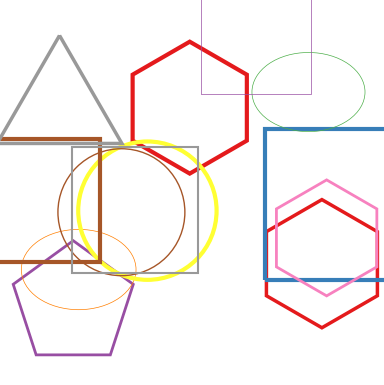[{"shape": "hexagon", "thickness": 3, "radius": 0.86, "center": [0.493, 0.72]}, {"shape": "hexagon", "thickness": 2.5, "radius": 0.83, "center": [0.836, 0.315]}, {"shape": "square", "thickness": 3, "radius": 0.98, "center": [0.884, 0.469]}, {"shape": "oval", "thickness": 0.5, "radius": 0.73, "center": [0.801, 0.761]}, {"shape": "square", "thickness": 0.5, "radius": 0.71, "center": [0.665, 0.897]}, {"shape": "pentagon", "thickness": 2, "radius": 0.82, "center": [0.19, 0.211]}, {"shape": "oval", "thickness": 0.5, "radius": 0.74, "center": [0.204, 0.3]}, {"shape": "circle", "thickness": 3, "radius": 0.9, "center": [0.383, 0.453]}, {"shape": "circle", "thickness": 1, "radius": 0.82, "center": [0.315, 0.449]}, {"shape": "square", "thickness": 3, "radius": 0.8, "center": [0.102, 0.479]}, {"shape": "hexagon", "thickness": 2, "radius": 0.75, "center": [0.848, 0.382]}, {"shape": "triangle", "thickness": 2.5, "radius": 0.94, "center": [0.155, 0.721]}, {"shape": "square", "thickness": 1.5, "radius": 0.82, "center": [0.35, 0.455]}]